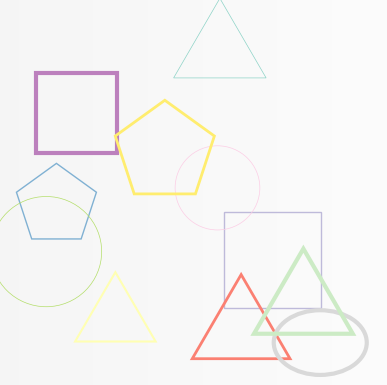[{"shape": "triangle", "thickness": 0.5, "radius": 0.69, "center": [0.567, 0.867]}, {"shape": "triangle", "thickness": 1.5, "radius": 0.6, "center": [0.298, 0.173]}, {"shape": "square", "thickness": 1, "radius": 0.62, "center": [0.702, 0.325]}, {"shape": "triangle", "thickness": 2, "radius": 0.73, "center": [0.622, 0.141]}, {"shape": "pentagon", "thickness": 1, "radius": 0.54, "center": [0.146, 0.467]}, {"shape": "circle", "thickness": 0.5, "radius": 0.72, "center": [0.119, 0.346]}, {"shape": "circle", "thickness": 0.5, "radius": 0.55, "center": [0.561, 0.512]}, {"shape": "oval", "thickness": 3, "radius": 0.6, "center": [0.826, 0.11]}, {"shape": "square", "thickness": 3, "radius": 0.53, "center": [0.198, 0.707]}, {"shape": "triangle", "thickness": 3, "radius": 0.74, "center": [0.783, 0.207]}, {"shape": "pentagon", "thickness": 2, "radius": 0.67, "center": [0.425, 0.605]}]